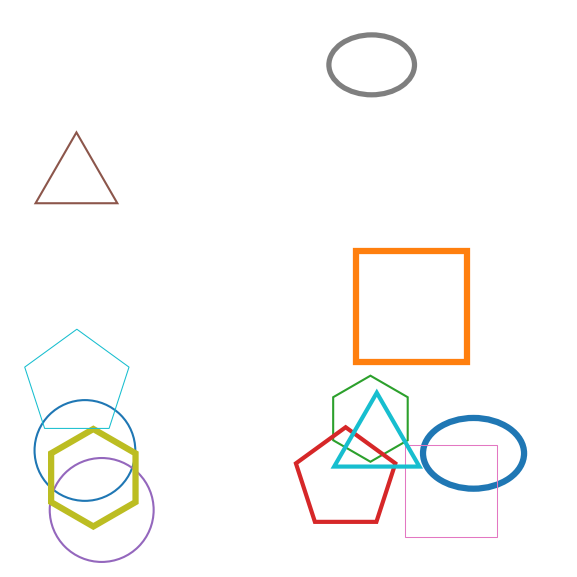[{"shape": "circle", "thickness": 1, "radius": 0.44, "center": [0.147, 0.219]}, {"shape": "oval", "thickness": 3, "radius": 0.44, "center": [0.82, 0.214]}, {"shape": "square", "thickness": 3, "radius": 0.48, "center": [0.713, 0.468]}, {"shape": "hexagon", "thickness": 1, "radius": 0.37, "center": [0.641, 0.274]}, {"shape": "pentagon", "thickness": 2, "radius": 0.45, "center": [0.599, 0.169]}, {"shape": "circle", "thickness": 1, "radius": 0.45, "center": [0.176, 0.116]}, {"shape": "triangle", "thickness": 1, "radius": 0.41, "center": [0.132, 0.688]}, {"shape": "square", "thickness": 0.5, "radius": 0.4, "center": [0.781, 0.149]}, {"shape": "oval", "thickness": 2.5, "radius": 0.37, "center": [0.644, 0.887]}, {"shape": "hexagon", "thickness": 3, "radius": 0.42, "center": [0.162, 0.172]}, {"shape": "triangle", "thickness": 2, "radius": 0.43, "center": [0.652, 0.234]}, {"shape": "pentagon", "thickness": 0.5, "radius": 0.47, "center": [0.133, 0.334]}]